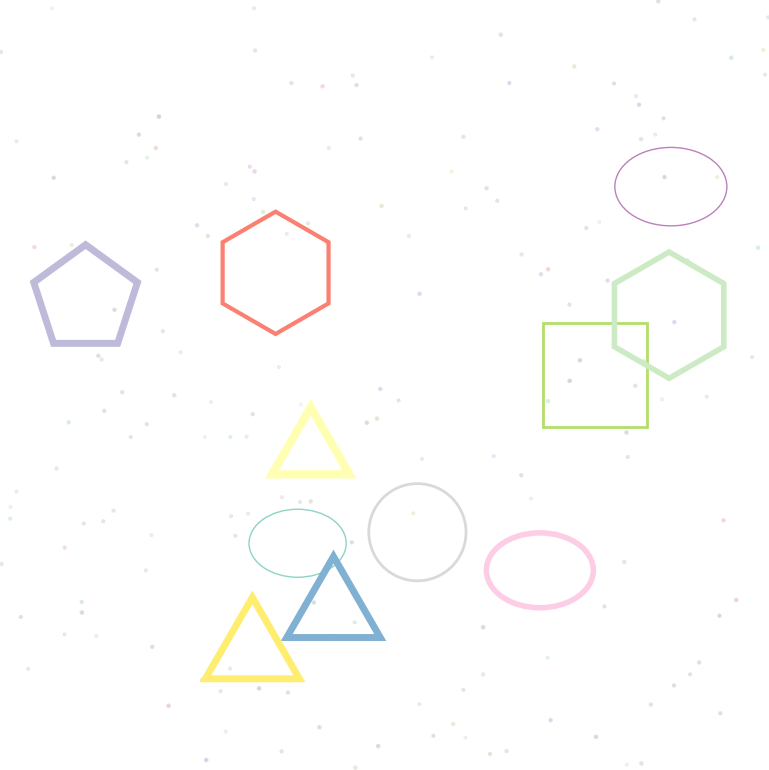[{"shape": "oval", "thickness": 0.5, "radius": 0.32, "center": [0.387, 0.294]}, {"shape": "triangle", "thickness": 3, "radius": 0.29, "center": [0.404, 0.413]}, {"shape": "pentagon", "thickness": 2.5, "radius": 0.35, "center": [0.111, 0.611]}, {"shape": "hexagon", "thickness": 1.5, "radius": 0.4, "center": [0.358, 0.646]}, {"shape": "triangle", "thickness": 2.5, "radius": 0.35, "center": [0.433, 0.207]}, {"shape": "square", "thickness": 1, "radius": 0.34, "center": [0.772, 0.513]}, {"shape": "oval", "thickness": 2, "radius": 0.35, "center": [0.701, 0.259]}, {"shape": "circle", "thickness": 1, "radius": 0.32, "center": [0.542, 0.309]}, {"shape": "oval", "thickness": 0.5, "radius": 0.36, "center": [0.871, 0.758]}, {"shape": "hexagon", "thickness": 2, "radius": 0.41, "center": [0.869, 0.591]}, {"shape": "triangle", "thickness": 2.5, "radius": 0.35, "center": [0.328, 0.154]}]